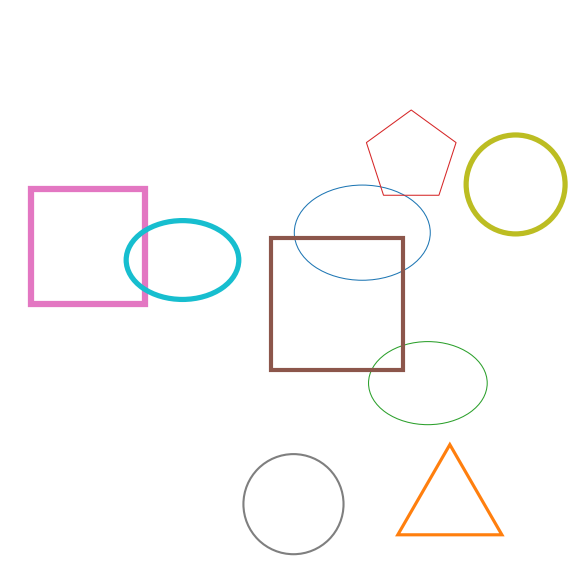[{"shape": "oval", "thickness": 0.5, "radius": 0.59, "center": [0.627, 0.596]}, {"shape": "triangle", "thickness": 1.5, "radius": 0.52, "center": [0.779, 0.125]}, {"shape": "oval", "thickness": 0.5, "radius": 0.51, "center": [0.741, 0.336]}, {"shape": "pentagon", "thickness": 0.5, "radius": 0.41, "center": [0.712, 0.727]}, {"shape": "square", "thickness": 2, "radius": 0.57, "center": [0.583, 0.473]}, {"shape": "square", "thickness": 3, "radius": 0.49, "center": [0.153, 0.572]}, {"shape": "circle", "thickness": 1, "radius": 0.43, "center": [0.508, 0.126]}, {"shape": "circle", "thickness": 2.5, "radius": 0.43, "center": [0.893, 0.68]}, {"shape": "oval", "thickness": 2.5, "radius": 0.49, "center": [0.316, 0.549]}]